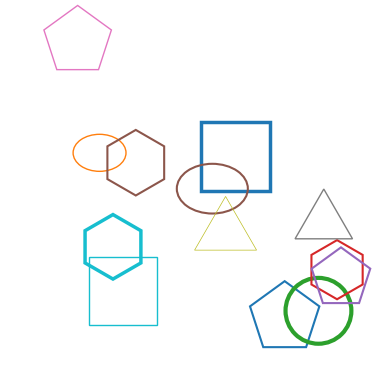[{"shape": "pentagon", "thickness": 1.5, "radius": 0.47, "center": [0.739, 0.175]}, {"shape": "square", "thickness": 2.5, "radius": 0.45, "center": [0.611, 0.594]}, {"shape": "oval", "thickness": 1, "radius": 0.34, "center": [0.259, 0.603]}, {"shape": "circle", "thickness": 3, "radius": 0.43, "center": [0.827, 0.193]}, {"shape": "hexagon", "thickness": 1.5, "radius": 0.38, "center": [0.875, 0.3]}, {"shape": "pentagon", "thickness": 1.5, "radius": 0.4, "center": [0.886, 0.277]}, {"shape": "hexagon", "thickness": 1.5, "radius": 0.43, "center": [0.353, 0.577]}, {"shape": "oval", "thickness": 1.5, "radius": 0.46, "center": [0.552, 0.51]}, {"shape": "pentagon", "thickness": 1, "radius": 0.46, "center": [0.202, 0.894]}, {"shape": "triangle", "thickness": 1, "radius": 0.43, "center": [0.841, 0.423]}, {"shape": "triangle", "thickness": 0.5, "radius": 0.46, "center": [0.586, 0.397]}, {"shape": "square", "thickness": 1, "radius": 0.44, "center": [0.319, 0.245]}, {"shape": "hexagon", "thickness": 2.5, "radius": 0.42, "center": [0.293, 0.359]}]